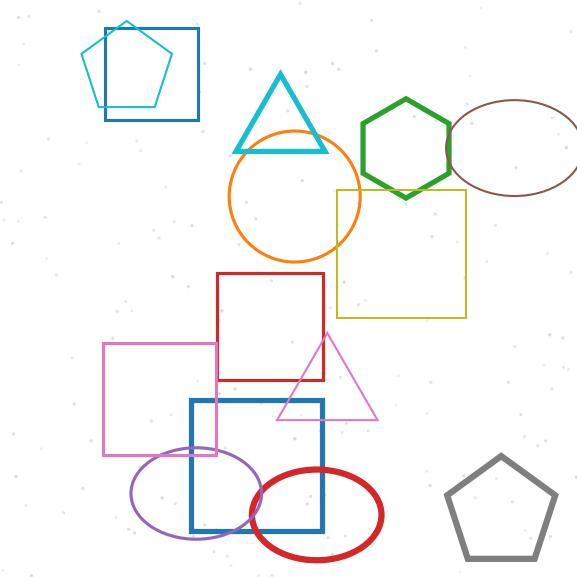[{"shape": "square", "thickness": 1.5, "radius": 0.4, "center": [0.262, 0.871]}, {"shape": "square", "thickness": 2.5, "radius": 0.57, "center": [0.445, 0.193]}, {"shape": "circle", "thickness": 1.5, "radius": 0.57, "center": [0.51, 0.659]}, {"shape": "hexagon", "thickness": 2.5, "radius": 0.43, "center": [0.703, 0.742]}, {"shape": "oval", "thickness": 3, "radius": 0.56, "center": [0.548, 0.108]}, {"shape": "square", "thickness": 1.5, "radius": 0.46, "center": [0.468, 0.434]}, {"shape": "oval", "thickness": 1.5, "radius": 0.57, "center": [0.34, 0.145]}, {"shape": "oval", "thickness": 1, "radius": 0.59, "center": [0.891, 0.743]}, {"shape": "square", "thickness": 1.5, "radius": 0.49, "center": [0.276, 0.309]}, {"shape": "triangle", "thickness": 1, "radius": 0.5, "center": [0.567, 0.322]}, {"shape": "pentagon", "thickness": 3, "radius": 0.49, "center": [0.868, 0.111]}, {"shape": "square", "thickness": 1, "radius": 0.56, "center": [0.695, 0.56]}, {"shape": "pentagon", "thickness": 1, "radius": 0.41, "center": [0.219, 0.88]}, {"shape": "triangle", "thickness": 2.5, "radius": 0.45, "center": [0.486, 0.781]}]